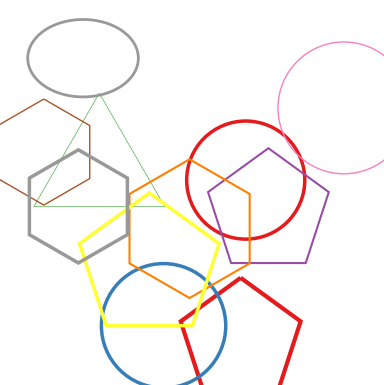[{"shape": "pentagon", "thickness": 3, "radius": 0.82, "center": [0.625, 0.115]}, {"shape": "circle", "thickness": 2.5, "radius": 0.77, "center": [0.638, 0.532]}, {"shape": "circle", "thickness": 2.5, "radius": 0.81, "center": [0.425, 0.154]}, {"shape": "triangle", "thickness": 0.5, "radius": 0.98, "center": [0.258, 0.561]}, {"shape": "pentagon", "thickness": 1.5, "radius": 0.82, "center": [0.697, 0.45]}, {"shape": "hexagon", "thickness": 1.5, "radius": 0.9, "center": [0.492, 0.406]}, {"shape": "pentagon", "thickness": 2.5, "radius": 0.95, "center": [0.388, 0.308]}, {"shape": "hexagon", "thickness": 1, "radius": 0.69, "center": [0.114, 0.605]}, {"shape": "circle", "thickness": 1, "radius": 0.86, "center": [0.893, 0.72]}, {"shape": "oval", "thickness": 2, "radius": 0.72, "center": [0.216, 0.849]}, {"shape": "hexagon", "thickness": 2.5, "radius": 0.73, "center": [0.204, 0.464]}]